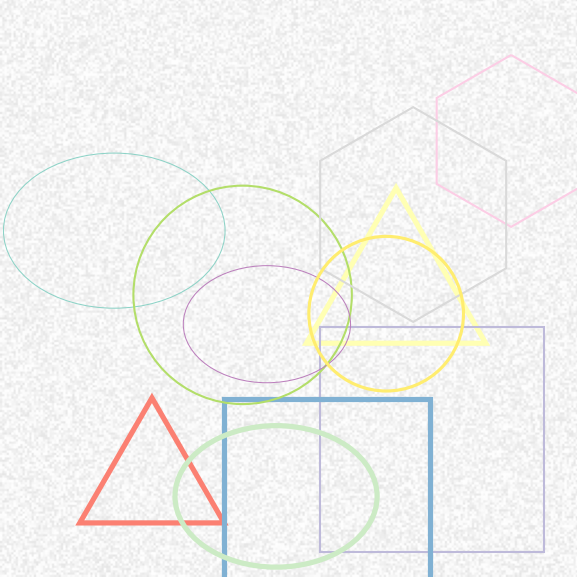[{"shape": "oval", "thickness": 0.5, "radius": 0.96, "center": [0.198, 0.6]}, {"shape": "triangle", "thickness": 2.5, "radius": 0.9, "center": [0.686, 0.494]}, {"shape": "square", "thickness": 1, "radius": 0.97, "center": [0.748, 0.238]}, {"shape": "triangle", "thickness": 2.5, "radius": 0.72, "center": [0.263, 0.166]}, {"shape": "square", "thickness": 2.5, "radius": 0.89, "center": [0.566, 0.131]}, {"shape": "circle", "thickness": 1, "radius": 0.95, "center": [0.42, 0.489]}, {"shape": "hexagon", "thickness": 1, "radius": 0.74, "center": [0.885, 0.755]}, {"shape": "hexagon", "thickness": 1, "radius": 0.93, "center": [0.715, 0.628]}, {"shape": "oval", "thickness": 0.5, "radius": 0.72, "center": [0.462, 0.438]}, {"shape": "oval", "thickness": 2.5, "radius": 0.87, "center": [0.478, 0.14]}, {"shape": "circle", "thickness": 1.5, "radius": 0.67, "center": [0.669, 0.456]}]